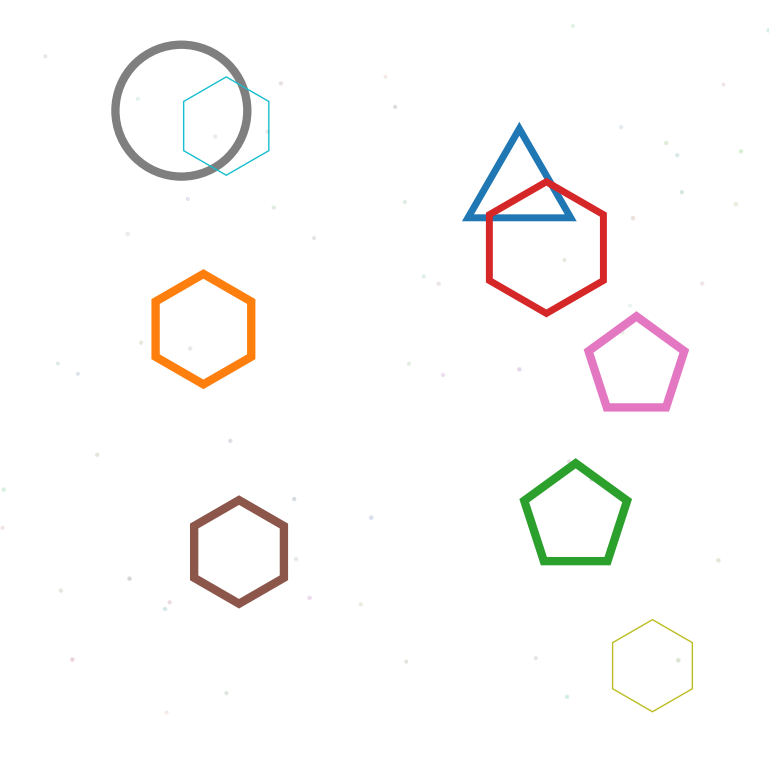[{"shape": "triangle", "thickness": 2.5, "radius": 0.39, "center": [0.674, 0.756]}, {"shape": "hexagon", "thickness": 3, "radius": 0.36, "center": [0.264, 0.573]}, {"shape": "pentagon", "thickness": 3, "radius": 0.35, "center": [0.748, 0.328]}, {"shape": "hexagon", "thickness": 2.5, "radius": 0.43, "center": [0.71, 0.678]}, {"shape": "hexagon", "thickness": 3, "radius": 0.34, "center": [0.31, 0.283]}, {"shape": "pentagon", "thickness": 3, "radius": 0.33, "center": [0.827, 0.524]}, {"shape": "circle", "thickness": 3, "radius": 0.43, "center": [0.236, 0.856]}, {"shape": "hexagon", "thickness": 0.5, "radius": 0.3, "center": [0.847, 0.135]}, {"shape": "hexagon", "thickness": 0.5, "radius": 0.32, "center": [0.294, 0.836]}]